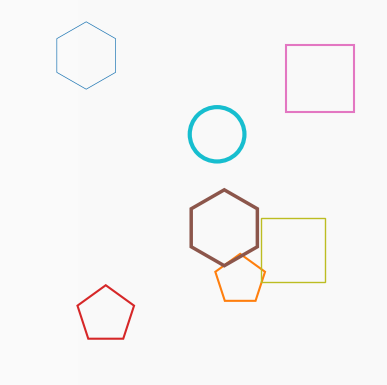[{"shape": "hexagon", "thickness": 0.5, "radius": 0.44, "center": [0.222, 0.856]}, {"shape": "pentagon", "thickness": 1.5, "radius": 0.34, "center": [0.62, 0.273]}, {"shape": "pentagon", "thickness": 1.5, "radius": 0.38, "center": [0.273, 0.182]}, {"shape": "hexagon", "thickness": 2.5, "radius": 0.49, "center": [0.579, 0.408]}, {"shape": "square", "thickness": 1.5, "radius": 0.44, "center": [0.826, 0.796]}, {"shape": "square", "thickness": 1, "radius": 0.41, "center": [0.757, 0.351]}, {"shape": "circle", "thickness": 3, "radius": 0.35, "center": [0.56, 0.651]}]